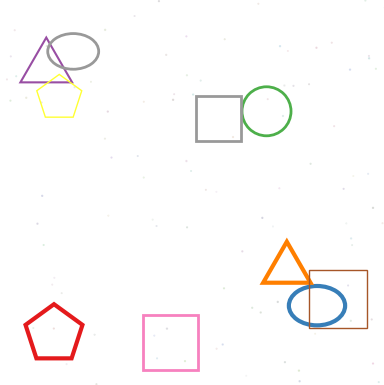[{"shape": "pentagon", "thickness": 3, "radius": 0.39, "center": [0.14, 0.132]}, {"shape": "oval", "thickness": 3, "radius": 0.37, "center": [0.823, 0.206]}, {"shape": "circle", "thickness": 2, "radius": 0.32, "center": [0.692, 0.711]}, {"shape": "triangle", "thickness": 1.5, "radius": 0.39, "center": [0.12, 0.825]}, {"shape": "triangle", "thickness": 3, "radius": 0.36, "center": [0.745, 0.301]}, {"shape": "pentagon", "thickness": 1, "radius": 0.31, "center": [0.154, 0.745]}, {"shape": "square", "thickness": 1, "radius": 0.38, "center": [0.879, 0.223]}, {"shape": "square", "thickness": 2, "radius": 0.35, "center": [0.442, 0.111]}, {"shape": "oval", "thickness": 2, "radius": 0.33, "center": [0.19, 0.866]}, {"shape": "square", "thickness": 2, "radius": 0.29, "center": [0.567, 0.693]}]